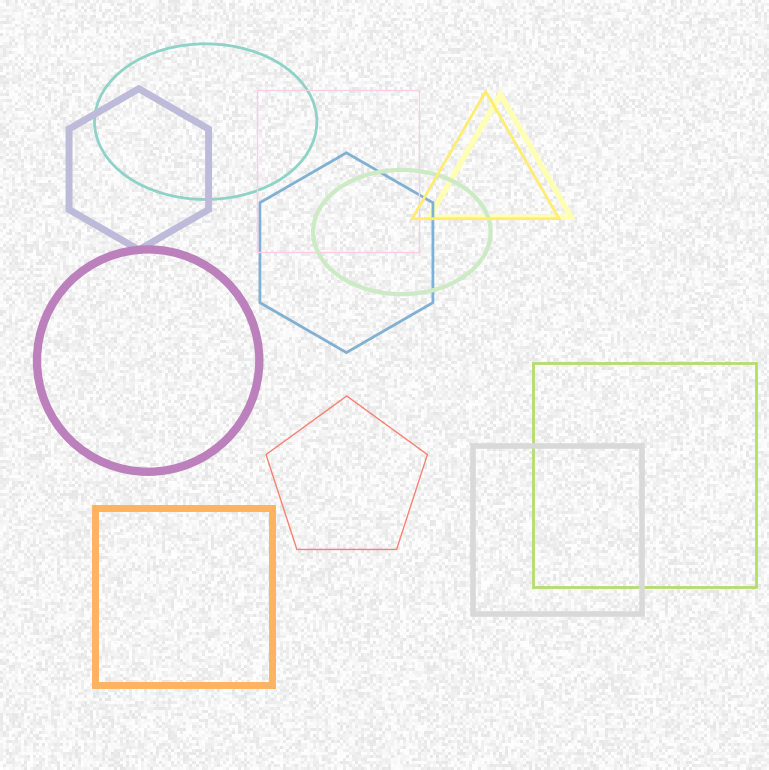[{"shape": "oval", "thickness": 1, "radius": 0.72, "center": [0.267, 0.842]}, {"shape": "triangle", "thickness": 2, "radius": 0.53, "center": [0.65, 0.771]}, {"shape": "hexagon", "thickness": 2.5, "radius": 0.52, "center": [0.18, 0.78]}, {"shape": "pentagon", "thickness": 0.5, "radius": 0.55, "center": [0.45, 0.376]}, {"shape": "hexagon", "thickness": 1, "radius": 0.65, "center": [0.45, 0.672]}, {"shape": "square", "thickness": 2.5, "radius": 0.57, "center": [0.239, 0.226]}, {"shape": "square", "thickness": 1, "radius": 0.73, "center": [0.837, 0.383]}, {"shape": "square", "thickness": 0.5, "radius": 0.52, "center": [0.439, 0.778]}, {"shape": "square", "thickness": 2, "radius": 0.55, "center": [0.724, 0.312]}, {"shape": "circle", "thickness": 3, "radius": 0.72, "center": [0.192, 0.532]}, {"shape": "oval", "thickness": 1.5, "radius": 0.58, "center": [0.522, 0.699]}, {"shape": "triangle", "thickness": 1, "radius": 0.55, "center": [0.631, 0.771]}]